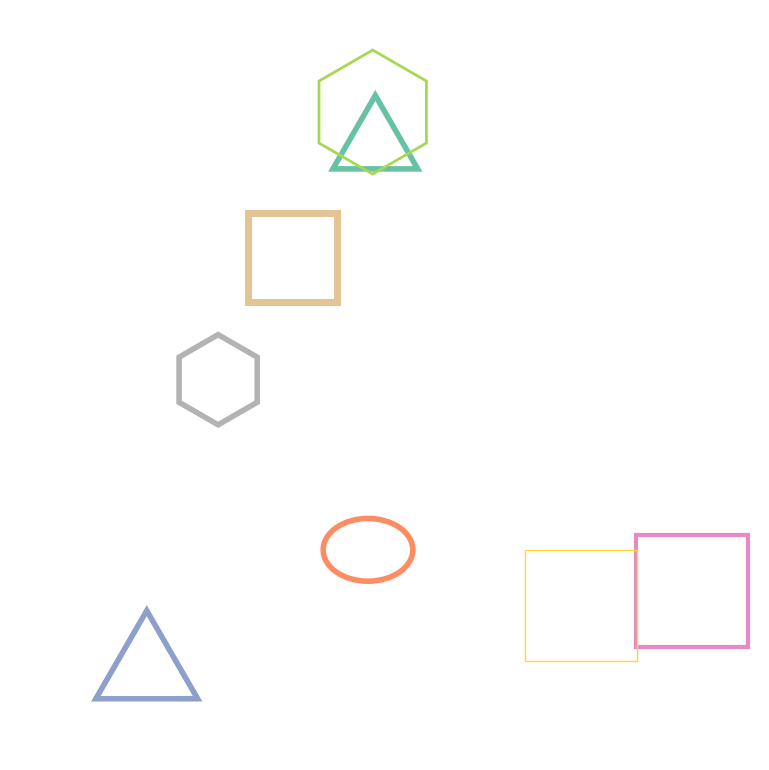[{"shape": "triangle", "thickness": 2, "radius": 0.32, "center": [0.487, 0.812]}, {"shape": "oval", "thickness": 2, "radius": 0.29, "center": [0.478, 0.286]}, {"shape": "triangle", "thickness": 2, "radius": 0.38, "center": [0.191, 0.131]}, {"shape": "square", "thickness": 1.5, "radius": 0.36, "center": [0.899, 0.232]}, {"shape": "hexagon", "thickness": 1, "radius": 0.4, "center": [0.484, 0.854]}, {"shape": "square", "thickness": 0.5, "radius": 0.36, "center": [0.755, 0.213]}, {"shape": "square", "thickness": 2.5, "radius": 0.29, "center": [0.38, 0.666]}, {"shape": "hexagon", "thickness": 2, "radius": 0.29, "center": [0.283, 0.507]}]